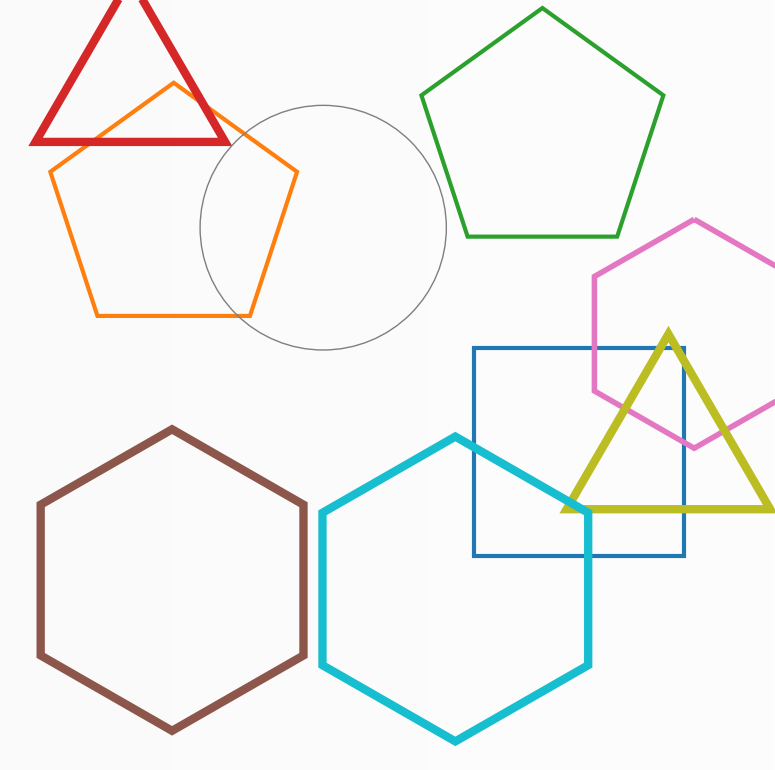[{"shape": "square", "thickness": 1.5, "radius": 0.67, "center": [0.747, 0.413]}, {"shape": "pentagon", "thickness": 1.5, "radius": 0.84, "center": [0.224, 0.725]}, {"shape": "pentagon", "thickness": 1.5, "radius": 0.82, "center": [0.7, 0.825]}, {"shape": "triangle", "thickness": 3, "radius": 0.71, "center": [0.168, 0.886]}, {"shape": "hexagon", "thickness": 3, "radius": 0.98, "center": [0.222, 0.247]}, {"shape": "hexagon", "thickness": 2, "radius": 0.74, "center": [0.896, 0.567]}, {"shape": "circle", "thickness": 0.5, "radius": 0.79, "center": [0.417, 0.704]}, {"shape": "triangle", "thickness": 3, "radius": 0.76, "center": [0.863, 0.414]}, {"shape": "hexagon", "thickness": 3, "radius": 0.99, "center": [0.588, 0.235]}]